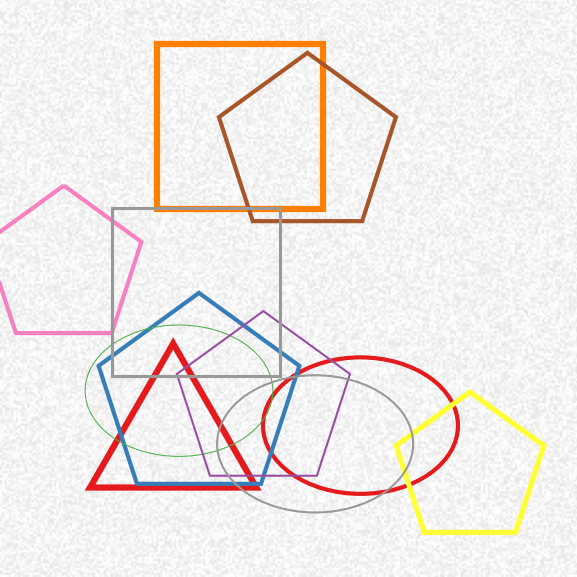[{"shape": "triangle", "thickness": 3, "radius": 0.83, "center": [0.3, 0.238]}, {"shape": "oval", "thickness": 2, "radius": 0.84, "center": [0.624, 0.262]}, {"shape": "pentagon", "thickness": 2, "radius": 0.91, "center": [0.345, 0.309]}, {"shape": "oval", "thickness": 0.5, "radius": 0.81, "center": [0.31, 0.323]}, {"shape": "pentagon", "thickness": 1, "radius": 0.79, "center": [0.456, 0.303]}, {"shape": "square", "thickness": 3, "radius": 0.71, "center": [0.416, 0.78]}, {"shape": "pentagon", "thickness": 2.5, "radius": 0.67, "center": [0.814, 0.186]}, {"shape": "pentagon", "thickness": 2, "radius": 0.81, "center": [0.532, 0.747]}, {"shape": "pentagon", "thickness": 2, "radius": 0.71, "center": [0.11, 0.537]}, {"shape": "oval", "thickness": 1, "radius": 0.85, "center": [0.546, 0.231]}, {"shape": "square", "thickness": 1.5, "radius": 0.73, "center": [0.34, 0.493]}]